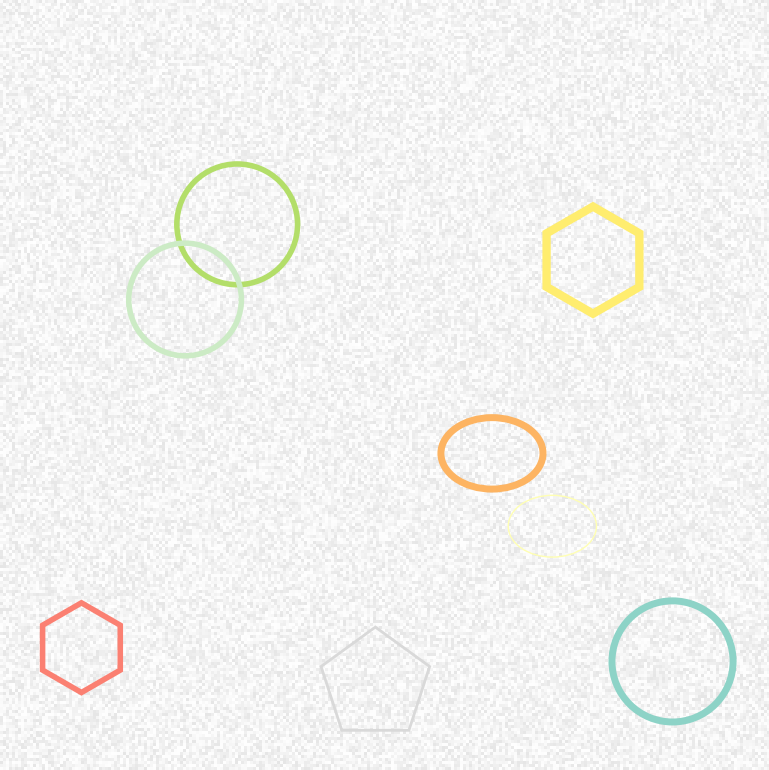[{"shape": "circle", "thickness": 2.5, "radius": 0.39, "center": [0.873, 0.141]}, {"shape": "oval", "thickness": 0.5, "radius": 0.29, "center": [0.717, 0.317]}, {"shape": "hexagon", "thickness": 2, "radius": 0.29, "center": [0.106, 0.159]}, {"shape": "oval", "thickness": 2.5, "radius": 0.33, "center": [0.639, 0.411]}, {"shape": "circle", "thickness": 2, "radius": 0.39, "center": [0.308, 0.709]}, {"shape": "pentagon", "thickness": 1, "radius": 0.37, "center": [0.487, 0.111]}, {"shape": "circle", "thickness": 2, "radius": 0.37, "center": [0.24, 0.611]}, {"shape": "hexagon", "thickness": 3, "radius": 0.35, "center": [0.77, 0.662]}]